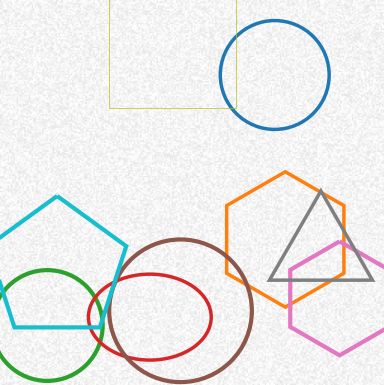[{"shape": "circle", "thickness": 2.5, "radius": 0.71, "center": [0.714, 0.805]}, {"shape": "hexagon", "thickness": 2.5, "radius": 0.88, "center": [0.741, 0.378]}, {"shape": "circle", "thickness": 3, "radius": 0.72, "center": [0.123, 0.155]}, {"shape": "oval", "thickness": 2.5, "radius": 0.8, "center": [0.389, 0.176]}, {"shape": "circle", "thickness": 3, "radius": 0.93, "center": [0.469, 0.193]}, {"shape": "hexagon", "thickness": 3, "radius": 0.74, "center": [0.882, 0.225]}, {"shape": "triangle", "thickness": 2.5, "radius": 0.77, "center": [0.834, 0.35]}, {"shape": "square", "thickness": 0.5, "radius": 0.83, "center": [0.449, 0.884]}, {"shape": "pentagon", "thickness": 3, "radius": 0.94, "center": [0.148, 0.302]}]